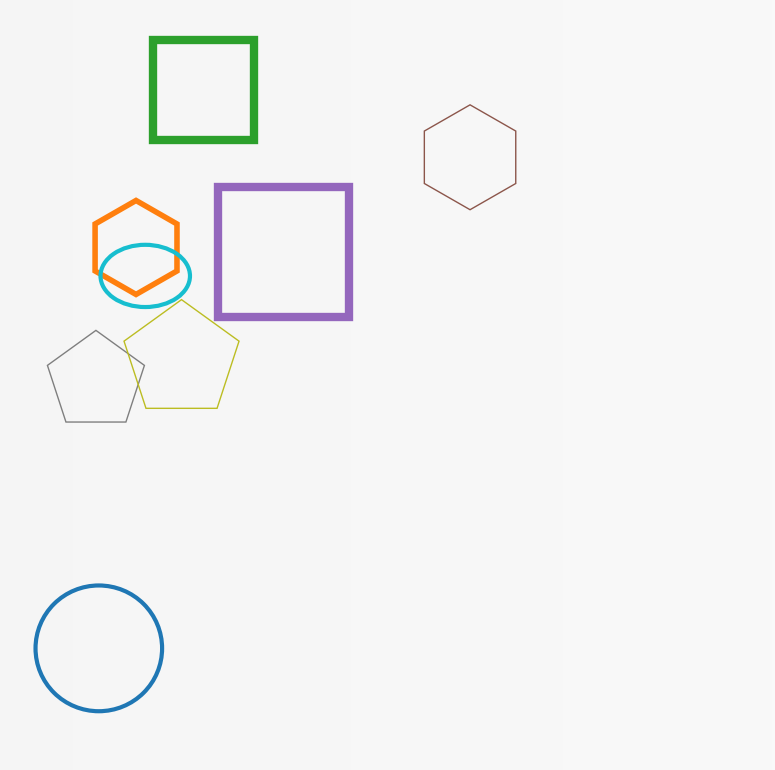[{"shape": "circle", "thickness": 1.5, "radius": 0.41, "center": [0.127, 0.158]}, {"shape": "hexagon", "thickness": 2, "radius": 0.31, "center": [0.176, 0.679]}, {"shape": "square", "thickness": 3, "radius": 0.33, "center": [0.262, 0.883]}, {"shape": "square", "thickness": 3, "radius": 0.42, "center": [0.365, 0.673]}, {"shape": "hexagon", "thickness": 0.5, "radius": 0.34, "center": [0.607, 0.796]}, {"shape": "pentagon", "thickness": 0.5, "radius": 0.33, "center": [0.124, 0.505]}, {"shape": "pentagon", "thickness": 0.5, "radius": 0.39, "center": [0.234, 0.533]}, {"shape": "oval", "thickness": 1.5, "radius": 0.29, "center": [0.187, 0.642]}]